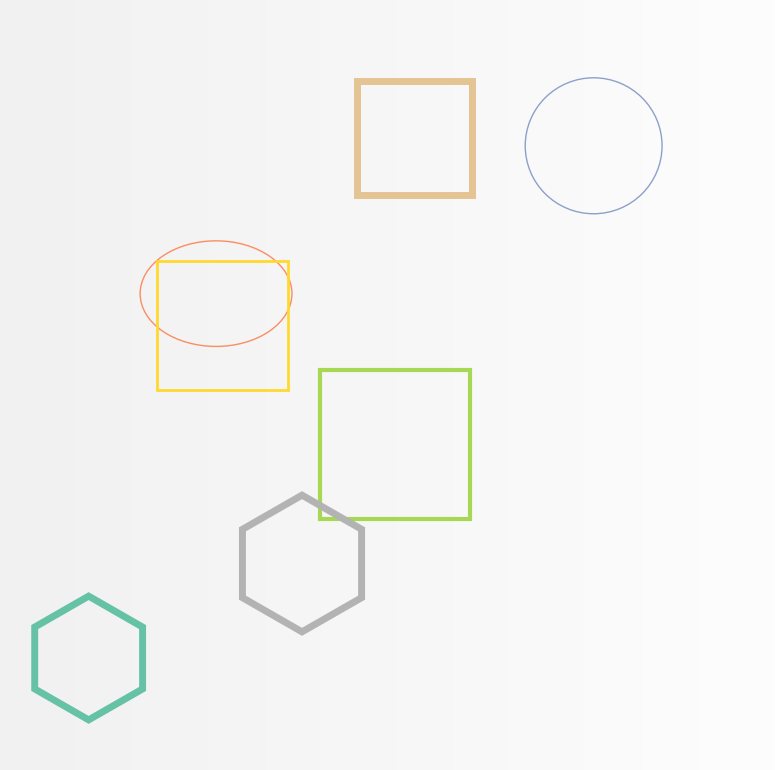[{"shape": "hexagon", "thickness": 2.5, "radius": 0.4, "center": [0.114, 0.145]}, {"shape": "oval", "thickness": 0.5, "radius": 0.49, "center": [0.279, 0.619]}, {"shape": "circle", "thickness": 0.5, "radius": 0.44, "center": [0.766, 0.811]}, {"shape": "square", "thickness": 1.5, "radius": 0.48, "center": [0.51, 0.423]}, {"shape": "square", "thickness": 1, "radius": 0.42, "center": [0.287, 0.577]}, {"shape": "square", "thickness": 2.5, "radius": 0.37, "center": [0.535, 0.821]}, {"shape": "hexagon", "thickness": 2.5, "radius": 0.44, "center": [0.39, 0.268]}]